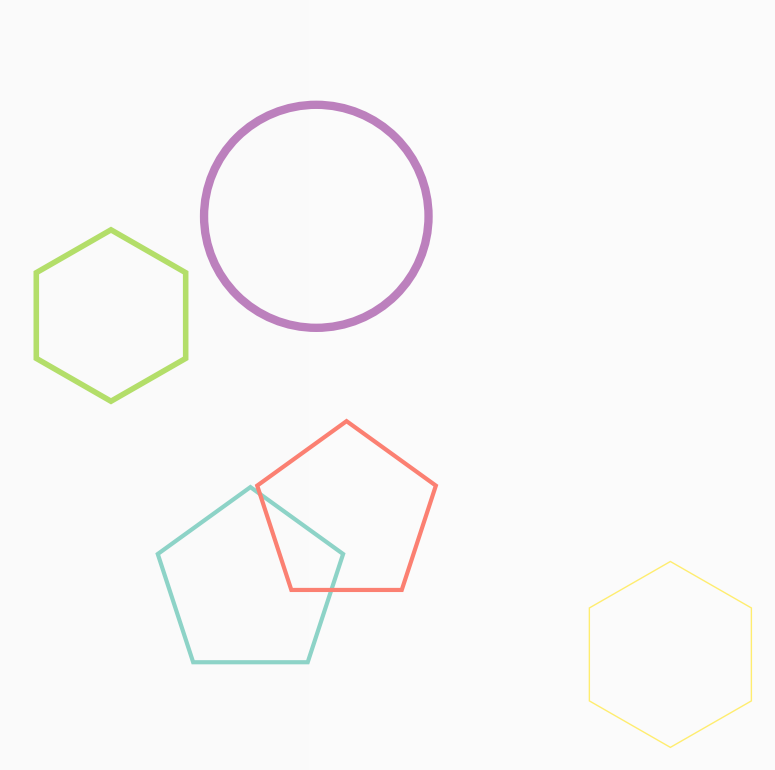[{"shape": "pentagon", "thickness": 1.5, "radius": 0.63, "center": [0.323, 0.242]}, {"shape": "pentagon", "thickness": 1.5, "radius": 0.61, "center": [0.447, 0.332]}, {"shape": "hexagon", "thickness": 2, "radius": 0.56, "center": [0.143, 0.59]}, {"shape": "circle", "thickness": 3, "radius": 0.72, "center": [0.408, 0.719]}, {"shape": "hexagon", "thickness": 0.5, "radius": 0.6, "center": [0.865, 0.15]}]